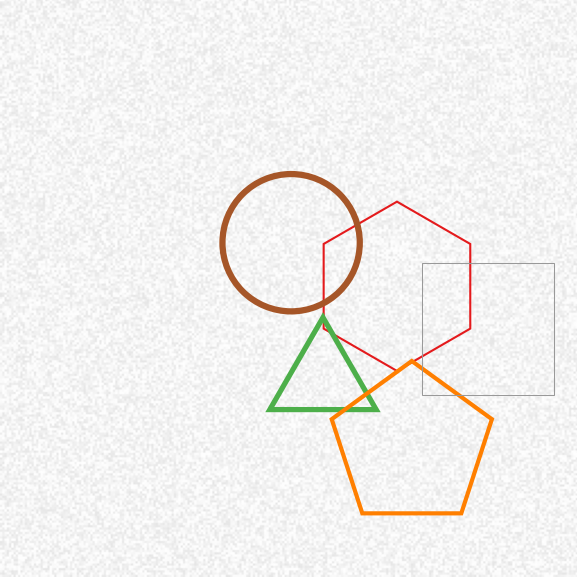[{"shape": "hexagon", "thickness": 1, "radius": 0.73, "center": [0.687, 0.503]}, {"shape": "triangle", "thickness": 2.5, "radius": 0.53, "center": [0.559, 0.343]}, {"shape": "pentagon", "thickness": 2, "radius": 0.73, "center": [0.713, 0.228]}, {"shape": "circle", "thickness": 3, "radius": 0.59, "center": [0.504, 0.579]}, {"shape": "square", "thickness": 0.5, "radius": 0.57, "center": [0.844, 0.43]}]